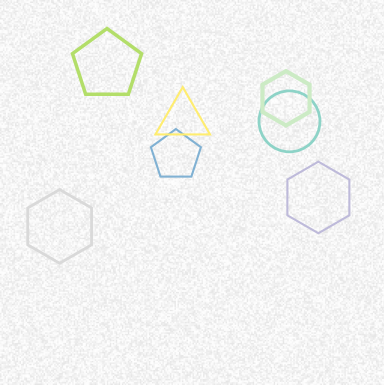[{"shape": "circle", "thickness": 2, "radius": 0.4, "center": [0.752, 0.685]}, {"shape": "hexagon", "thickness": 1.5, "radius": 0.46, "center": [0.827, 0.487]}, {"shape": "pentagon", "thickness": 1.5, "radius": 0.34, "center": [0.457, 0.597]}, {"shape": "pentagon", "thickness": 2.5, "radius": 0.47, "center": [0.278, 0.832]}, {"shape": "hexagon", "thickness": 2, "radius": 0.48, "center": [0.155, 0.412]}, {"shape": "hexagon", "thickness": 3, "radius": 0.35, "center": [0.743, 0.745]}, {"shape": "triangle", "thickness": 1.5, "radius": 0.41, "center": [0.475, 0.692]}]